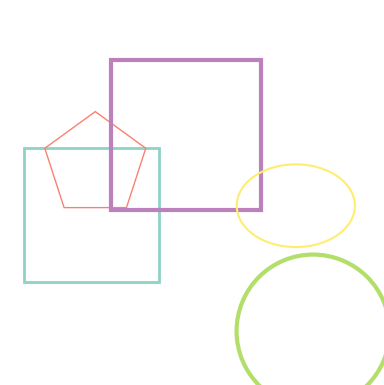[{"shape": "square", "thickness": 2, "radius": 0.87, "center": [0.238, 0.442]}, {"shape": "pentagon", "thickness": 1, "radius": 0.69, "center": [0.247, 0.572]}, {"shape": "circle", "thickness": 3, "radius": 0.99, "center": [0.813, 0.14]}, {"shape": "square", "thickness": 3, "radius": 0.97, "center": [0.483, 0.65]}, {"shape": "oval", "thickness": 1.5, "radius": 0.77, "center": [0.768, 0.466]}]